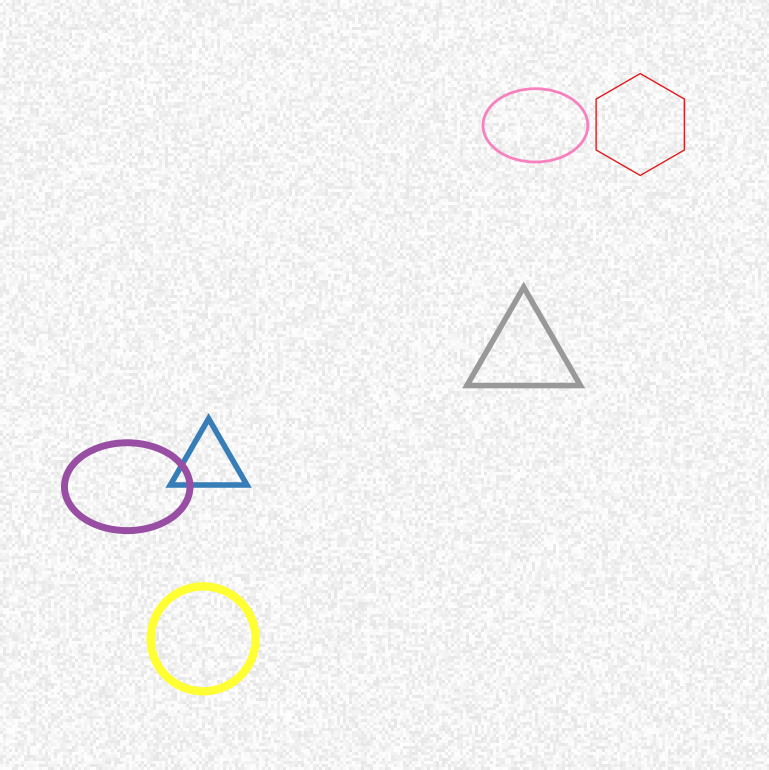[{"shape": "hexagon", "thickness": 0.5, "radius": 0.33, "center": [0.831, 0.838]}, {"shape": "triangle", "thickness": 2, "radius": 0.29, "center": [0.271, 0.399]}, {"shape": "oval", "thickness": 2.5, "radius": 0.41, "center": [0.165, 0.368]}, {"shape": "circle", "thickness": 3, "radius": 0.34, "center": [0.264, 0.17]}, {"shape": "oval", "thickness": 1, "radius": 0.34, "center": [0.695, 0.837]}, {"shape": "triangle", "thickness": 2, "radius": 0.43, "center": [0.68, 0.542]}]